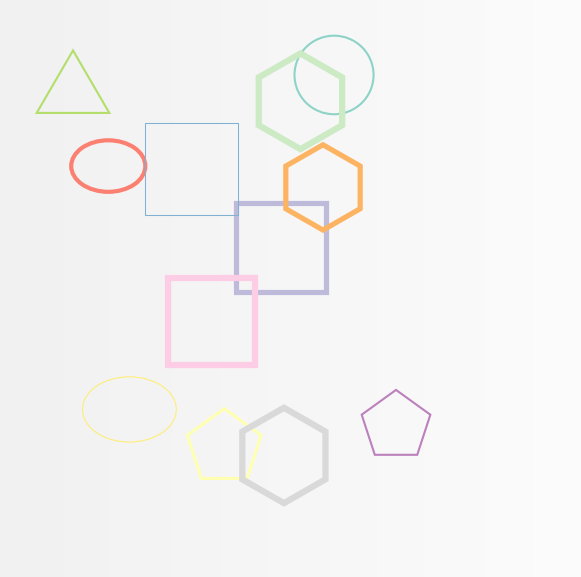[{"shape": "circle", "thickness": 1, "radius": 0.34, "center": [0.575, 0.869]}, {"shape": "pentagon", "thickness": 1.5, "radius": 0.33, "center": [0.386, 0.225]}, {"shape": "square", "thickness": 2.5, "radius": 0.39, "center": [0.483, 0.571]}, {"shape": "oval", "thickness": 2, "radius": 0.32, "center": [0.186, 0.712]}, {"shape": "square", "thickness": 0.5, "radius": 0.4, "center": [0.329, 0.706]}, {"shape": "hexagon", "thickness": 2.5, "radius": 0.37, "center": [0.556, 0.675]}, {"shape": "triangle", "thickness": 1, "radius": 0.36, "center": [0.126, 0.84]}, {"shape": "square", "thickness": 3, "radius": 0.37, "center": [0.364, 0.442]}, {"shape": "hexagon", "thickness": 3, "radius": 0.41, "center": [0.488, 0.21]}, {"shape": "pentagon", "thickness": 1, "radius": 0.31, "center": [0.681, 0.262]}, {"shape": "hexagon", "thickness": 3, "radius": 0.41, "center": [0.517, 0.824]}, {"shape": "oval", "thickness": 0.5, "radius": 0.4, "center": [0.223, 0.29]}]